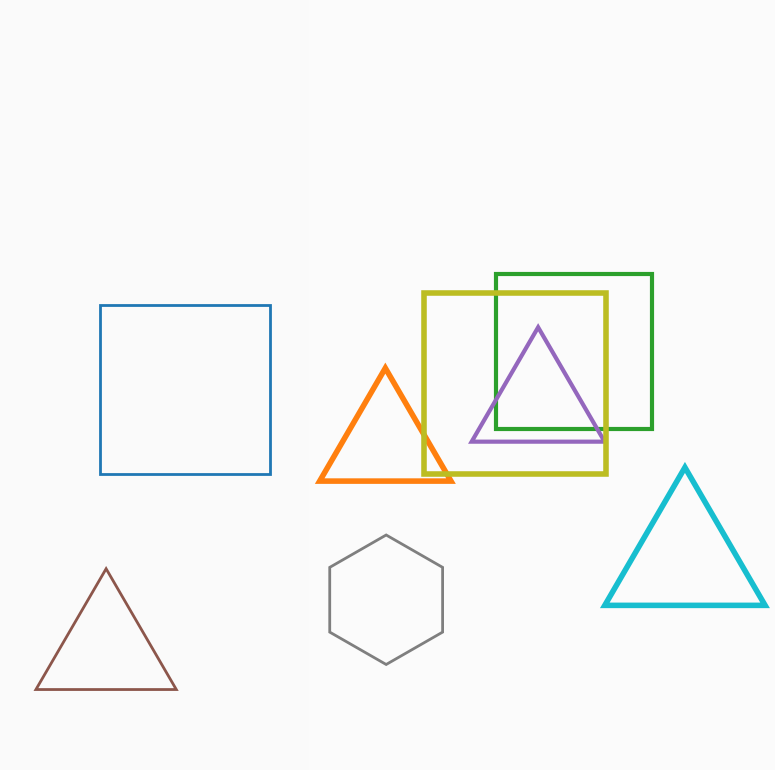[{"shape": "square", "thickness": 1, "radius": 0.55, "center": [0.238, 0.494]}, {"shape": "triangle", "thickness": 2, "radius": 0.49, "center": [0.497, 0.424]}, {"shape": "square", "thickness": 1.5, "radius": 0.5, "center": [0.74, 0.544]}, {"shape": "triangle", "thickness": 1.5, "radius": 0.5, "center": [0.694, 0.476]}, {"shape": "triangle", "thickness": 1, "radius": 0.52, "center": [0.137, 0.157]}, {"shape": "hexagon", "thickness": 1, "radius": 0.42, "center": [0.498, 0.221]}, {"shape": "square", "thickness": 2, "radius": 0.59, "center": [0.665, 0.502]}, {"shape": "triangle", "thickness": 2, "radius": 0.6, "center": [0.884, 0.274]}]